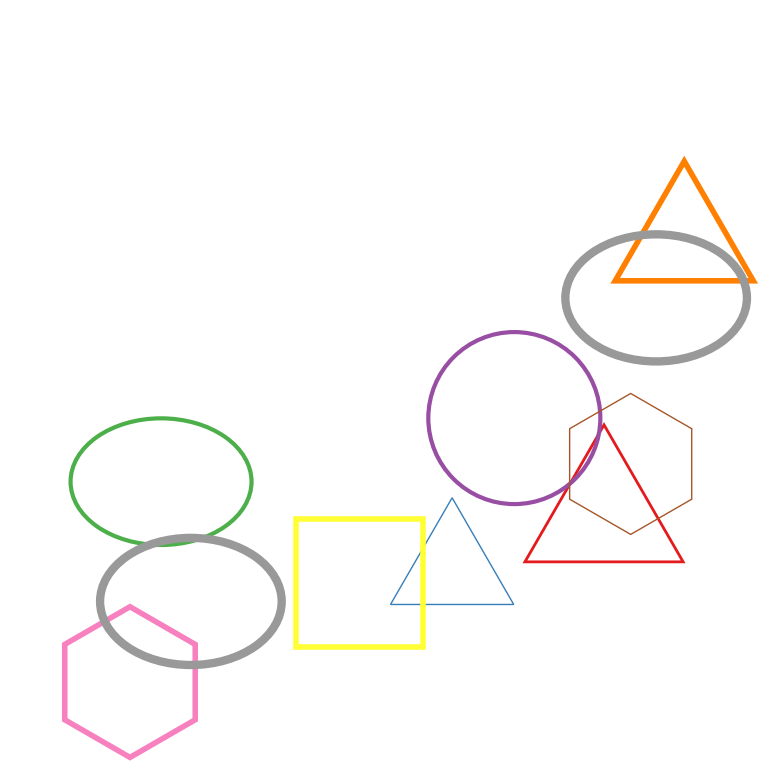[{"shape": "triangle", "thickness": 1, "radius": 0.59, "center": [0.784, 0.33]}, {"shape": "triangle", "thickness": 0.5, "radius": 0.46, "center": [0.587, 0.261]}, {"shape": "oval", "thickness": 1.5, "radius": 0.59, "center": [0.209, 0.374]}, {"shape": "circle", "thickness": 1.5, "radius": 0.56, "center": [0.668, 0.457]}, {"shape": "triangle", "thickness": 2, "radius": 0.52, "center": [0.889, 0.687]}, {"shape": "square", "thickness": 2, "radius": 0.41, "center": [0.467, 0.243]}, {"shape": "hexagon", "thickness": 0.5, "radius": 0.46, "center": [0.819, 0.397]}, {"shape": "hexagon", "thickness": 2, "radius": 0.49, "center": [0.169, 0.114]}, {"shape": "oval", "thickness": 3, "radius": 0.59, "center": [0.248, 0.219]}, {"shape": "oval", "thickness": 3, "radius": 0.59, "center": [0.852, 0.613]}]